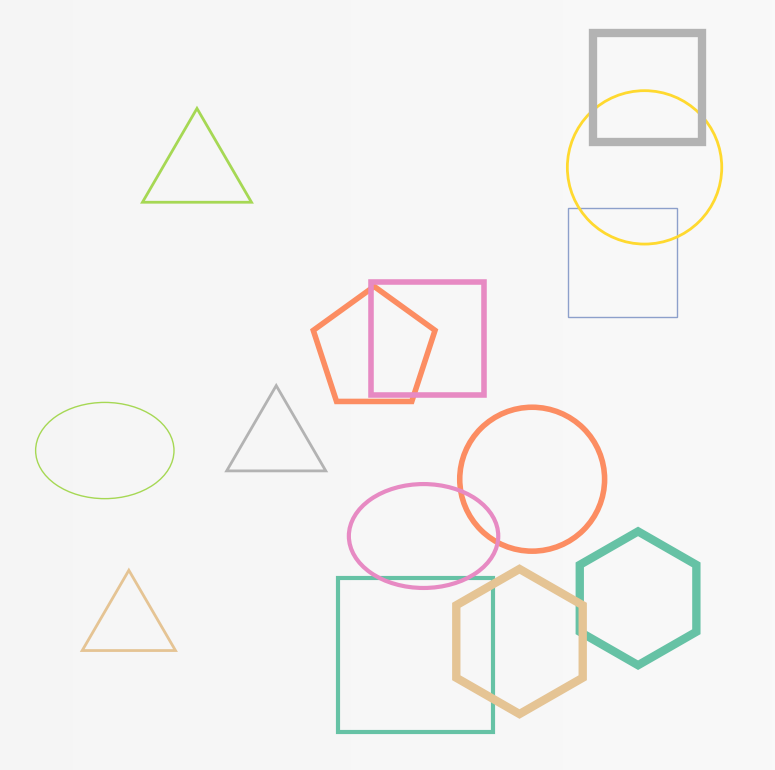[{"shape": "square", "thickness": 1.5, "radius": 0.5, "center": [0.536, 0.149]}, {"shape": "hexagon", "thickness": 3, "radius": 0.43, "center": [0.823, 0.223]}, {"shape": "circle", "thickness": 2, "radius": 0.47, "center": [0.687, 0.378]}, {"shape": "pentagon", "thickness": 2, "radius": 0.41, "center": [0.483, 0.545]}, {"shape": "square", "thickness": 0.5, "radius": 0.35, "center": [0.803, 0.659]}, {"shape": "oval", "thickness": 1.5, "radius": 0.48, "center": [0.547, 0.304]}, {"shape": "square", "thickness": 2, "radius": 0.37, "center": [0.551, 0.56]}, {"shape": "triangle", "thickness": 1, "radius": 0.41, "center": [0.254, 0.778]}, {"shape": "oval", "thickness": 0.5, "radius": 0.45, "center": [0.135, 0.415]}, {"shape": "circle", "thickness": 1, "radius": 0.5, "center": [0.832, 0.783]}, {"shape": "hexagon", "thickness": 3, "radius": 0.47, "center": [0.67, 0.167]}, {"shape": "triangle", "thickness": 1, "radius": 0.35, "center": [0.166, 0.19]}, {"shape": "square", "thickness": 3, "radius": 0.35, "center": [0.835, 0.887]}, {"shape": "triangle", "thickness": 1, "radius": 0.37, "center": [0.356, 0.425]}]